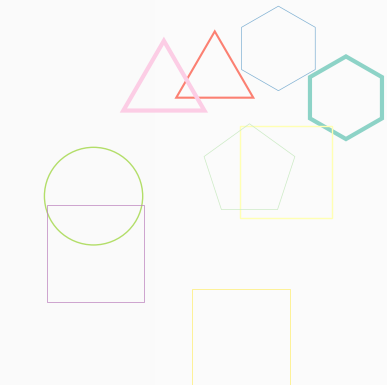[{"shape": "hexagon", "thickness": 3, "radius": 0.54, "center": [0.893, 0.746]}, {"shape": "square", "thickness": 1, "radius": 0.59, "center": [0.738, 0.553]}, {"shape": "triangle", "thickness": 1.5, "radius": 0.57, "center": [0.554, 0.804]}, {"shape": "hexagon", "thickness": 0.5, "radius": 0.55, "center": [0.718, 0.874]}, {"shape": "circle", "thickness": 1, "radius": 0.63, "center": [0.241, 0.491]}, {"shape": "triangle", "thickness": 3, "radius": 0.6, "center": [0.423, 0.773]}, {"shape": "square", "thickness": 0.5, "radius": 0.63, "center": [0.247, 0.342]}, {"shape": "pentagon", "thickness": 0.5, "radius": 0.62, "center": [0.644, 0.555]}, {"shape": "square", "thickness": 0.5, "radius": 0.63, "center": [0.622, 0.124]}]